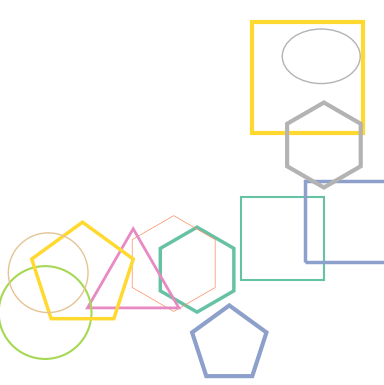[{"shape": "hexagon", "thickness": 2.5, "radius": 0.55, "center": [0.512, 0.3]}, {"shape": "square", "thickness": 1.5, "radius": 0.54, "center": [0.733, 0.38]}, {"shape": "hexagon", "thickness": 0.5, "radius": 0.62, "center": [0.451, 0.315]}, {"shape": "square", "thickness": 2.5, "radius": 0.53, "center": [0.899, 0.424]}, {"shape": "pentagon", "thickness": 3, "radius": 0.51, "center": [0.596, 0.105]}, {"shape": "triangle", "thickness": 2, "radius": 0.69, "center": [0.346, 0.269]}, {"shape": "circle", "thickness": 1.5, "radius": 0.6, "center": [0.117, 0.188]}, {"shape": "pentagon", "thickness": 2.5, "radius": 0.69, "center": [0.214, 0.284]}, {"shape": "square", "thickness": 3, "radius": 0.72, "center": [0.799, 0.799]}, {"shape": "circle", "thickness": 1, "radius": 0.52, "center": [0.125, 0.292]}, {"shape": "hexagon", "thickness": 3, "radius": 0.55, "center": [0.841, 0.623]}, {"shape": "oval", "thickness": 1, "radius": 0.51, "center": [0.834, 0.854]}]